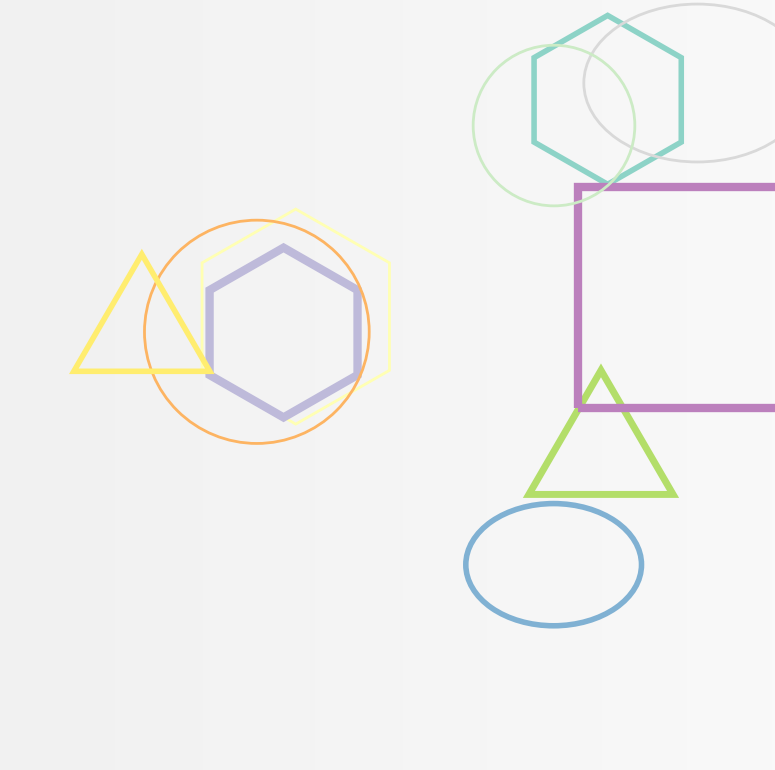[{"shape": "hexagon", "thickness": 2, "radius": 0.55, "center": [0.784, 0.87]}, {"shape": "hexagon", "thickness": 1, "radius": 0.7, "center": [0.382, 0.589]}, {"shape": "hexagon", "thickness": 3, "radius": 0.55, "center": [0.366, 0.568]}, {"shape": "oval", "thickness": 2, "radius": 0.57, "center": [0.714, 0.267]}, {"shape": "circle", "thickness": 1, "radius": 0.72, "center": [0.331, 0.569]}, {"shape": "triangle", "thickness": 2.5, "radius": 0.54, "center": [0.775, 0.412]}, {"shape": "oval", "thickness": 1, "radius": 0.73, "center": [0.9, 0.892]}, {"shape": "square", "thickness": 3, "radius": 0.72, "center": [0.889, 0.613]}, {"shape": "circle", "thickness": 1, "radius": 0.52, "center": [0.715, 0.837]}, {"shape": "triangle", "thickness": 2, "radius": 0.51, "center": [0.183, 0.568]}]